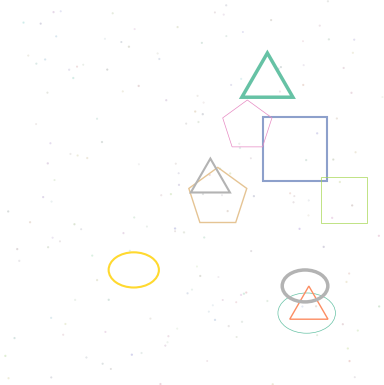[{"shape": "oval", "thickness": 0.5, "radius": 0.37, "center": [0.797, 0.187]}, {"shape": "triangle", "thickness": 2.5, "radius": 0.38, "center": [0.694, 0.786]}, {"shape": "triangle", "thickness": 1, "radius": 0.29, "center": [0.802, 0.2]}, {"shape": "square", "thickness": 1.5, "radius": 0.41, "center": [0.766, 0.613]}, {"shape": "pentagon", "thickness": 0.5, "radius": 0.34, "center": [0.642, 0.673]}, {"shape": "square", "thickness": 0.5, "radius": 0.3, "center": [0.894, 0.481]}, {"shape": "oval", "thickness": 1.5, "radius": 0.33, "center": [0.347, 0.299]}, {"shape": "pentagon", "thickness": 1, "radius": 0.4, "center": [0.566, 0.486]}, {"shape": "oval", "thickness": 2.5, "radius": 0.3, "center": [0.792, 0.257]}, {"shape": "triangle", "thickness": 1.5, "radius": 0.29, "center": [0.546, 0.529]}]